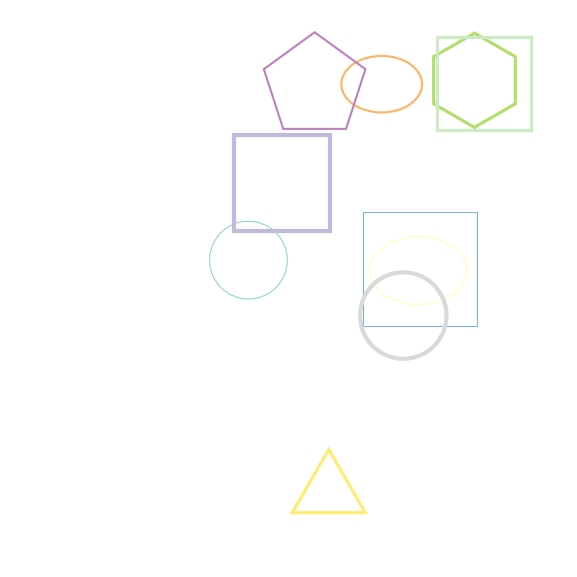[{"shape": "circle", "thickness": 0.5, "radius": 0.34, "center": [0.43, 0.549]}, {"shape": "oval", "thickness": 0.5, "radius": 0.42, "center": [0.724, 0.53]}, {"shape": "square", "thickness": 2, "radius": 0.42, "center": [0.489, 0.683]}, {"shape": "square", "thickness": 0.5, "radius": 0.49, "center": [0.728, 0.533]}, {"shape": "oval", "thickness": 1, "radius": 0.35, "center": [0.661, 0.853]}, {"shape": "hexagon", "thickness": 1.5, "radius": 0.41, "center": [0.822, 0.86]}, {"shape": "circle", "thickness": 2, "radius": 0.37, "center": [0.698, 0.453]}, {"shape": "pentagon", "thickness": 1, "radius": 0.46, "center": [0.545, 0.851]}, {"shape": "square", "thickness": 1.5, "radius": 0.4, "center": [0.838, 0.854]}, {"shape": "triangle", "thickness": 1.5, "radius": 0.36, "center": [0.569, 0.148]}]